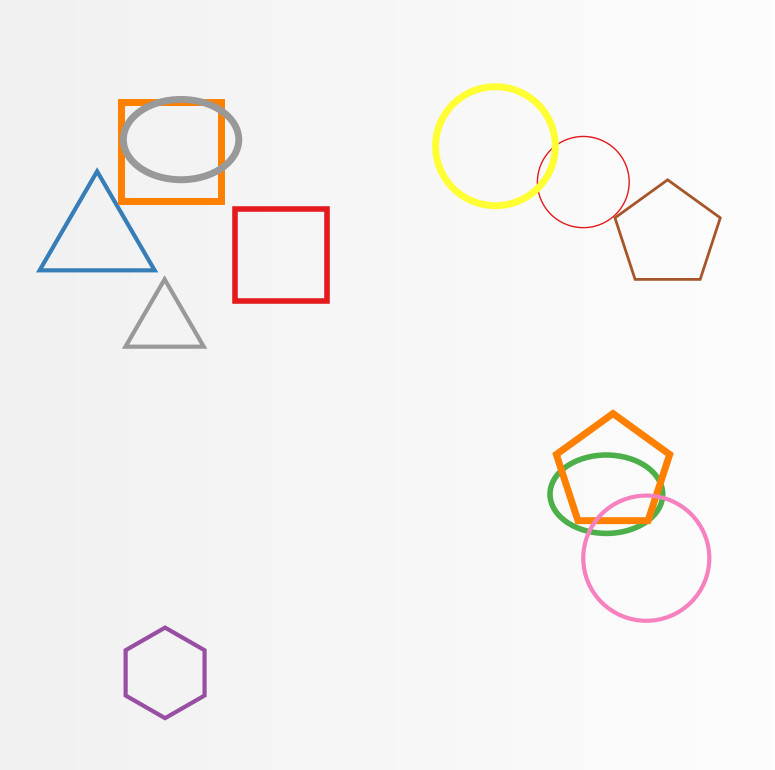[{"shape": "square", "thickness": 2, "radius": 0.3, "center": [0.363, 0.669]}, {"shape": "circle", "thickness": 0.5, "radius": 0.3, "center": [0.753, 0.764]}, {"shape": "triangle", "thickness": 1.5, "radius": 0.43, "center": [0.125, 0.692]}, {"shape": "oval", "thickness": 2, "radius": 0.36, "center": [0.782, 0.358]}, {"shape": "hexagon", "thickness": 1.5, "radius": 0.29, "center": [0.213, 0.126]}, {"shape": "pentagon", "thickness": 2.5, "radius": 0.38, "center": [0.791, 0.386]}, {"shape": "square", "thickness": 2.5, "radius": 0.32, "center": [0.221, 0.804]}, {"shape": "circle", "thickness": 2.5, "radius": 0.39, "center": [0.639, 0.81]}, {"shape": "pentagon", "thickness": 1, "radius": 0.36, "center": [0.861, 0.695]}, {"shape": "circle", "thickness": 1.5, "radius": 0.41, "center": [0.834, 0.275]}, {"shape": "oval", "thickness": 2.5, "radius": 0.37, "center": [0.234, 0.819]}, {"shape": "triangle", "thickness": 1.5, "radius": 0.29, "center": [0.212, 0.579]}]